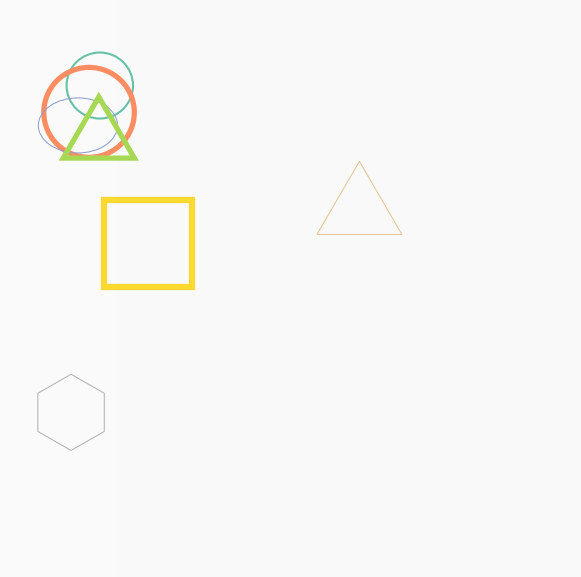[{"shape": "circle", "thickness": 1, "radius": 0.29, "center": [0.172, 0.851]}, {"shape": "circle", "thickness": 2.5, "radius": 0.39, "center": [0.153, 0.805]}, {"shape": "oval", "thickness": 0.5, "radius": 0.34, "center": [0.134, 0.782]}, {"shape": "triangle", "thickness": 2.5, "radius": 0.35, "center": [0.17, 0.761]}, {"shape": "square", "thickness": 3, "radius": 0.38, "center": [0.255, 0.578]}, {"shape": "triangle", "thickness": 0.5, "radius": 0.42, "center": [0.618, 0.635]}, {"shape": "hexagon", "thickness": 0.5, "radius": 0.33, "center": [0.122, 0.285]}]